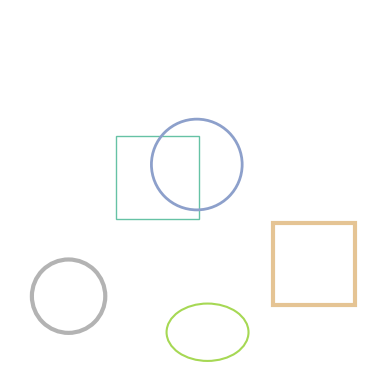[{"shape": "square", "thickness": 1, "radius": 0.54, "center": [0.41, 0.539]}, {"shape": "circle", "thickness": 2, "radius": 0.59, "center": [0.511, 0.573]}, {"shape": "oval", "thickness": 1.5, "radius": 0.53, "center": [0.539, 0.137]}, {"shape": "square", "thickness": 3, "radius": 0.54, "center": [0.815, 0.314]}, {"shape": "circle", "thickness": 3, "radius": 0.48, "center": [0.178, 0.231]}]